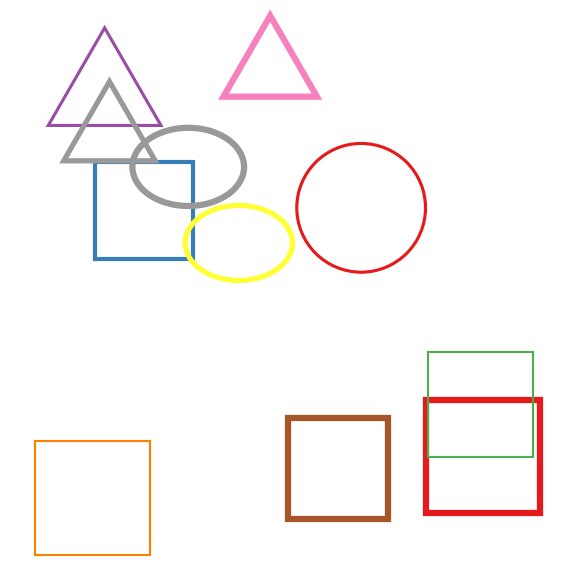[{"shape": "square", "thickness": 3, "radius": 0.49, "center": [0.836, 0.209]}, {"shape": "circle", "thickness": 1.5, "radius": 0.56, "center": [0.625, 0.639]}, {"shape": "square", "thickness": 2, "radius": 0.42, "center": [0.249, 0.635]}, {"shape": "square", "thickness": 1, "radius": 0.46, "center": [0.832, 0.298]}, {"shape": "triangle", "thickness": 1.5, "radius": 0.56, "center": [0.181, 0.838]}, {"shape": "square", "thickness": 1, "radius": 0.49, "center": [0.16, 0.137]}, {"shape": "oval", "thickness": 2.5, "radius": 0.46, "center": [0.413, 0.578]}, {"shape": "square", "thickness": 3, "radius": 0.44, "center": [0.585, 0.187]}, {"shape": "triangle", "thickness": 3, "radius": 0.47, "center": [0.468, 0.878]}, {"shape": "oval", "thickness": 3, "radius": 0.48, "center": [0.326, 0.71]}, {"shape": "triangle", "thickness": 2.5, "radius": 0.46, "center": [0.19, 0.766]}]